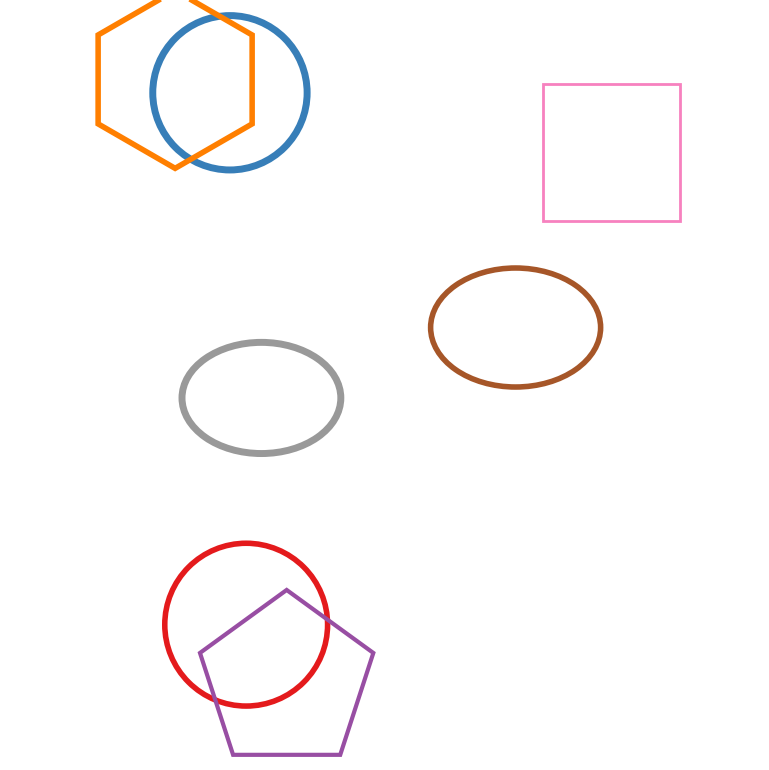[{"shape": "circle", "thickness": 2, "radius": 0.53, "center": [0.32, 0.189]}, {"shape": "circle", "thickness": 2.5, "radius": 0.5, "center": [0.299, 0.88]}, {"shape": "pentagon", "thickness": 1.5, "radius": 0.59, "center": [0.372, 0.115]}, {"shape": "hexagon", "thickness": 2, "radius": 0.58, "center": [0.227, 0.897]}, {"shape": "oval", "thickness": 2, "radius": 0.55, "center": [0.67, 0.575]}, {"shape": "square", "thickness": 1, "radius": 0.44, "center": [0.794, 0.802]}, {"shape": "oval", "thickness": 2.5, "radius": 0.52, "center": [0.339, 0.483]}]